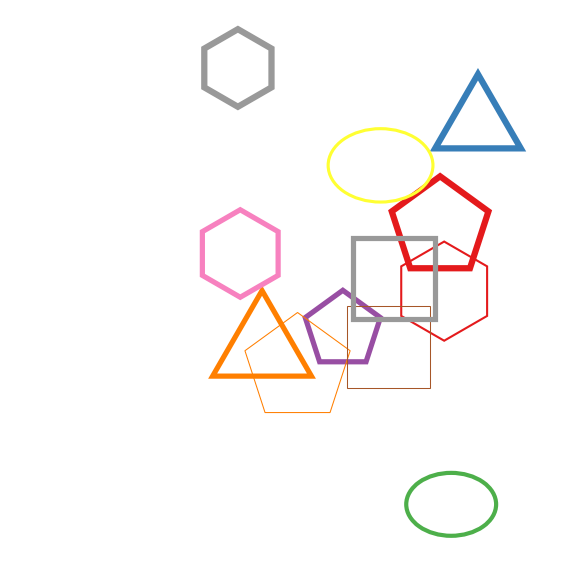[{"shape": "pentagon", "thickness": 3, "radius": 0.44, "center": [0.762, 0.606]}, {"shape": "hexagon", "thickness": 1, "radius": 0.43, "center": [0.769, 0.495]}, {"shape": "triangle", "thickness": 3, "radius": 0.43, "center": [0.828, 0.785]}, {"shape": "oval", "thickness": 2, "radius": 0.39, "center": [0.781, 0.126]}, {"shape": "pentagon", "thickness": 2.5, "radius": 0.34, "center": [0.594, 0.428]}, {"shape": "pentagon", "thickness": 0.5, "radius": 0.48, "center": [0.515, 0.362]}, {"shape": "triangle", "thickness": 2.5, "radius": 0.49, "center": [0.454, 0.397]}, {"shape": "oval", "thickness": 1.5, "radius": 0.45, "center": [0.659, 0.713]}, {"shape": "square", "thickness": 0.5, "radius": 0.36, "center": [0.673, 0.398]}, {"shape": "hexagon", "thickness": 2.5, "radius": 0.38, "center": [0.416, 0.56]}, {"shape": "hexagon", "thickness": 3, "radius": 0.34, "center": [0.412, 0.881]}, {"shape": "square", "thickness": 2.5, "radius": 0.35, "center": [0.682, 0.518]}]